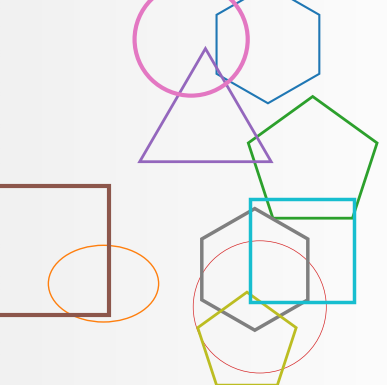[{"shape": "hexagon", "thickness": 1.5, "radius": 0.77, "center": [0.691, 0.885]}, {"shape": "oval", "thickness": 1, "radius": 0.71, "center": [0.267, 0.263]}, {"shape": "pentagon", "thickness": 2, "radius": 0.87, "center": [0.807, 0.575]}, {"shape": "circle", "thickness": 0.5, "radius": 0.86, "center": [0.67, 0.203]}, {"shape": "triangle", "thickness": 2, "radius": 0.98, "center": [0.53, 0.678]}, {"shape": "square", "thickness": 3, "radius": 0.84, "center": [0.113, 0.349]}, {"shape": "circle", "thickness": 3, "radius": 0.73, "center": [0.493, 0.898]}, {"shape": "hexagon", "thickness": 2.5, "radius": 0.79, "center": [0.658, 0.3]}, {"shape": "pentagon", "thickness": 2, "radius": 0.67, "center": [0.637, 0.108]}, {"shape": "square", "thickness": 2.5, "radius": 0.67, "center": [0.78, 0.35]}]